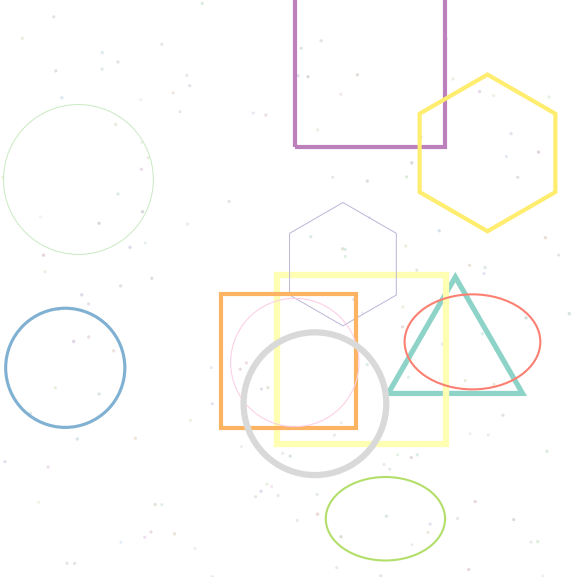[{"shape": "triangle", "thickness": 2.5, "radius": 0.67, "center": [0.788, 0.385]}, {"shape": "square", "thickness": 3, "radius": 0.73, "center": [0.627, 0.377]}, {"shape": "hexagon", "thickness": 0.5, "radius": 0.53, "center": [0.594, 0.542]}, {"shape": "oval", "thickness": 1, "radius": 0.59, "center": [0.818, 0.407]}, {"shape": "circle", "thickness": 1.5, "radius": 0.52, "center": [0.113, 0.362]}, {"shape": "square", "thickness": 2, "radius": 0.58, "center": [0.5, 0.374]}, {"shape": "oval", "thickness": 1, "radius": 0.52, "center": [0.667, 0.101]}, {"shape": "circle", "thickness": 0.5, "radius": 0.56, "center": [0.511, 0.371]}, {"shape": "circle", "thickness": 3, "radius": 0.62, "center": [0.545, 0.3]}, {"shape": "square", "thickness": 2, "radius": 0.65, "center": [0.641, 0.874]}, {"shape": "circle", "thickness": 0.5, "radius": 0.65, "center": [0.136, 0.688]}, {"shape": "hexagon", "thickness": 2, "radius": 0.68, "center": [0.844, 0.734]}]